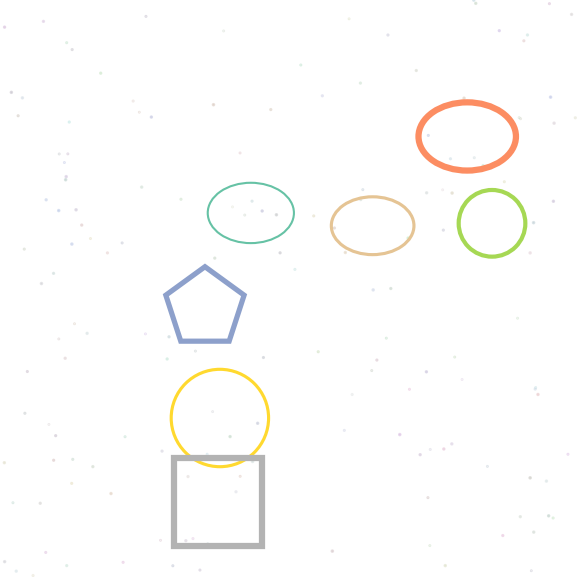[{"shape": "oval", "thickness": 1, "radius": 0.37, "center": [0.434, 0.63]}, {"shape": "oval", "thickness": 3, "radius": 0.42, "center": [0.809, 0.763]}, {"shape": "pentagon", "thickness": 2.5, "radius": 0.36, "center": [0.355, 0.466]}, {"shape": "circle", "thickness": 2, "radius": 0.29, "center": [0.852, 0.612]}, {"shape": "circle", "thickness": 1.5, "radius": 0.42, "center": [0.381, 0.275]}, {"shape": "oval", "thickness": 1.5, "radius": 0.36, "center": [0.645, 0.608]}, {"shape": "square", "thickness": 3, "radius": 0.38, "center": [0.378, 0.13]}]